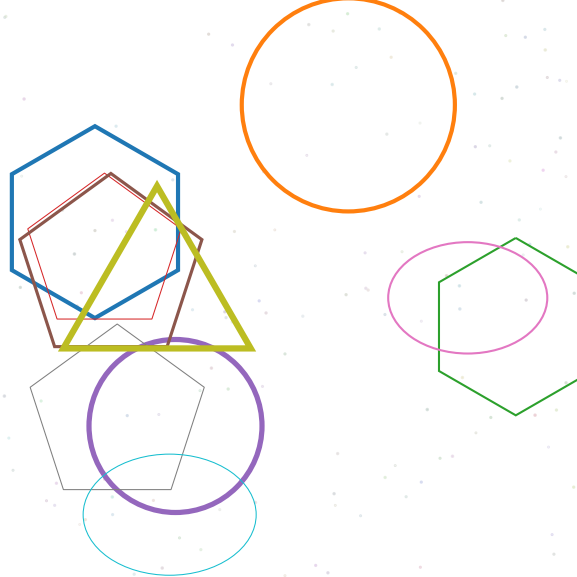[{"shape": "hexagon", "thickness": 2, "radius": 0.83, "center": [0.164, 0.614]}, {"shape": "circle", "thickness": 2, "radius": 0.92, "center": [0.603, 0.818]}, {"shape": "hexagon", "thickness": 1, "radius": 0.77, "center": [0.893, 0.434]}, {"shape": "pentagon", "thickness": 0.5, "radius": 0.7, "center": [0.181, 0.56]}, {"shape": "circle", "thickness": 2.5, "radius": 0.75, "center": [0.304, 0.261]}, {"shape": "pentagon", "thickness": 1.5, "radius": 0.83, "center": [0.192, 0.533]}, {"shape": "oval", "thickness": 1, "radius": 0.69, "center": [0.81, 0.483]}, {"shape": "pentagon", "thickness": 0.5, "radius": 0.79, "center": [0.203, 0.28]}, {"shape": "triangle", "thickness": 3, "radius": 0.94, "center": [0.272, 0.49]}, {"shape": "oval", "thickness": 0.5, "radius": 0.75, "center": [0.294, 0.108]}]